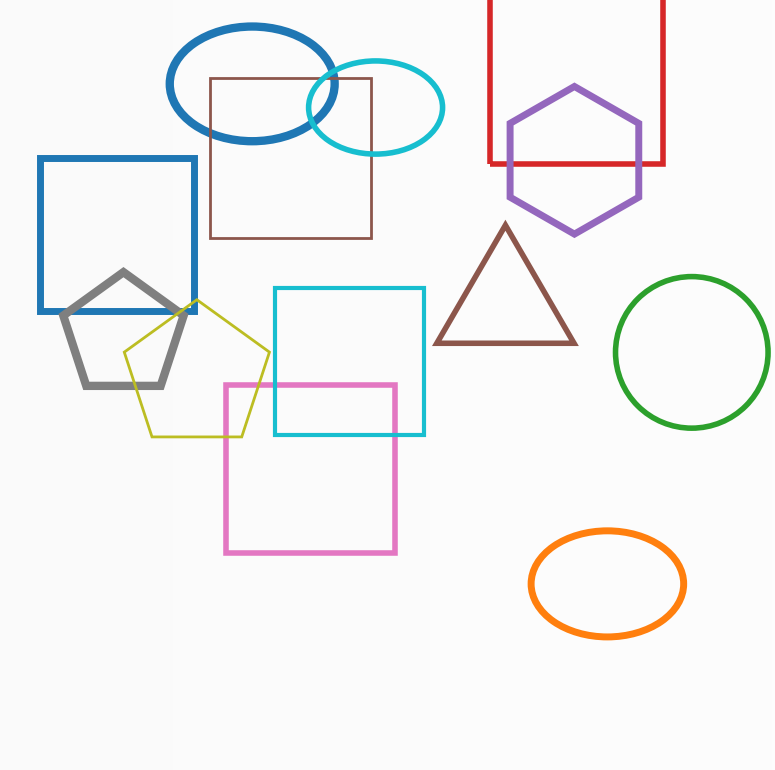[{"shape": "oval", "thickness": 3, "radius": 0.53, "center": [0.325, 0.891]}, {"shape": "square", "thickness": 2.5, "radius": 0.5, "center": [0.151, 0.696]}, {"shape": "oval", "thickness": 2.5, "radius": 0.49, "center": [0.784, 0.242]}, {"shape": "circle", "thickness": 2, "radius": 0.49, "center": [0.893, 0.542]}, {"shape": "square", "thickness": 2, "radius": 0.56, "center": [0.744, 0.899]}, {"shape": "hexagon", "thickness": 2.5, "radius": 0.48, "center": [0.741, 0.792]}, {"shape": "square", "thickness": 1, "radius": 0.52, "center": [0.375, 0.795]}, {"shape": "triangle", "thickness": 2, "radius": 0.51, "center": [0.652, 0.605]}, {"shape": "square", "thickness": 2, "radius": 0.55, "center": [0.401, 0.391]}, {"shape": "pentagon", "thickness": 3, "radius": 0.41, "center": [0.159, 0.565]}, {"shape": "pentagon", "thickness": 1, "radius": 0.49, "center": [0.254, 0.512]}, {"shape": "square", "thickness": 1.5, "radius": 0.48, "center": [0.451, 0.531]}, {"shape": "oval", "thickness": 2, "radius": 0.43, "center": [0.485, 0.86]}]